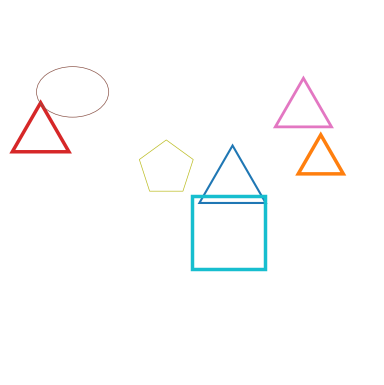[{"shape": "triangle", "thickness": 1.5, "radius": 0.5, "center": [0.604, 0.523]}, {"shape": "triangle", "thickness": 2.5, "radius": 0.34, "center": [0.833, 0.582]}, {"shape": "triangle", "thickness": 2.5, "radius": 0.42, "center": [0.106, 0.648]}, {"shape": "oval", "thickness": 0.5, "radius": 0.47, "center": [0.189, 0.761]}, {"shape": "triangle", "thickness": 2, "radius": 0.42, "center": [0.788, 0.713]}, {"shape": "pentagon", "thickness": 0.5, "radius": 0.37, "center": [0.432, 0.563]}, {"shape": "square", "thickness": 2.5, "radius": 0.47, "center": [0.594, 0.396]}]